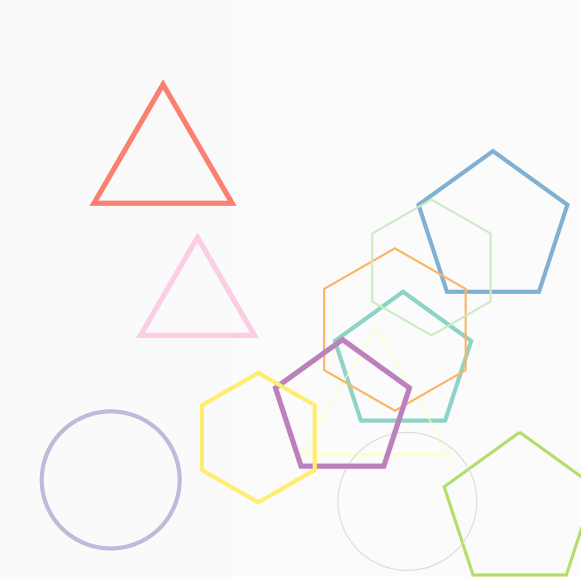[{"shape": "pentagon", "thickness": 2, "radius": 0.62, "center": [0.693, 0.371]}, {"shape": "triangle", "thickness": 0.5, "radius": 0.74, "center": [0.646, 0.286]}, {"shape": "circle", "thickness": 2, "radius": 0.59, "center": [0.19, 0.168]}, {"shape": "triangle", "thickness": 2.5, "radius": 0.69, "center": [0.281, 0.716]}, {"shape": "pentagon", "thickness": 2, "radius": 0.67, "center": [0.848, 0.603]}, {"shape": "hexagon", "thickness": 1, "radius": 0.7, "center": [0.679, 0.429]}, {"shape": "pentagon", "thickness": 1.5, "radius": 0.68, "center": [0.894, 0.114]}, {"shape": "triangle", "thickness": 2.5, "radius": 0.57, "center": [0.34, 0.475]}, {"shape": "circle", "thickness": 0.5, "radius": 0.6, "center": [0.701, 0.131]}, {"shape": "pentagon", "thickness": 2.5, "radius": 0.61, "center": [0.589, 0.29]}, {"shape": "hexagon", "thickness": 1, "radius": 0.59, "center": [0.742, 0.536]}, {"shape": "hexagon", "thickness": 2, "radius": 0.56, "center": [0.444, 0.241]}]